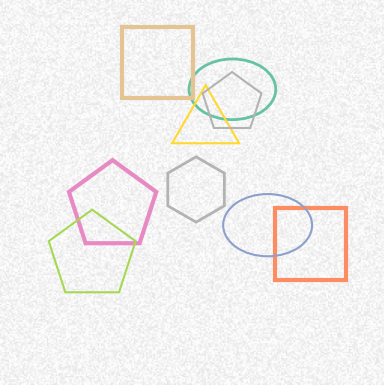[{"shape": "oval", "thickness": 2, "radius": 0.56, "center": [0.604, 0.768]}, {"shape": "square", "thickness": 3, "radius": 0.46, "center": [0.807, 0.366]}, {"shape": "oval", "thickness": 1.5, "radius": 0.58, "center": [0.695, 0.415]}, {"shape": "pentagon", "thickness": 3, "radius": 0.6, "center": [0.292, 0.465]}, {"shape": "pentagon", "thickness": 1.5, "radius": 0.59, "center": [0.239, 0.337]}, {"shape": "triangle", "thickness": 1.5, "radius": 0.5, "center": [0.534, 0.678]}, {"shape": "square", "thickness": 3, "radius": 0.46, "center": [0.409, 0.837]}, {"shape": "hexagon", "thickness": 2, "radius": 0.42, "center": [0.509, 0.508]}, {"shape": "pentagon", "thickness": 1.5, "radius": 0.4, "center": [0.603, 0.733]}]